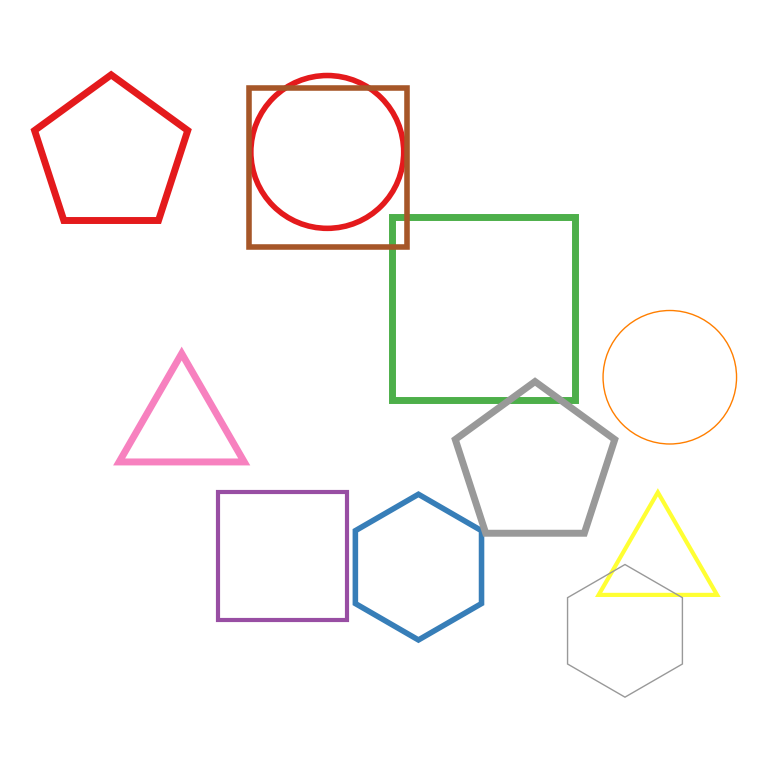[{"shape": "circle", "thickness": 2, "radius": 0.5, "center": [0.425, 0.803]}, {"shape": "pentagon", "thickness": 2.5, "radius": 0.52, "center": [0.144, 0.798]}, {"shape": "hexagon", "thickness": 2, "radius": 0.47, "center": [0.543, 0.263]}, {"shape": "square", "thickness": 2.5, "radius": 0.59, "center": [0.628, 0.599]}, {"shape": "square", "thickness": 1.5, "radius": 0.42, "center": [0.367, 0.278]}, {"shape": "circle", "thickness": 0.5, "radius": 0.43, "center": [0.87, 0.51]}, {"shape": "triangle", "thickness": 1.5, "radius": 0.44, "center": [0.854, 0.272]}, {"shape": "square", "thickness": 2, "radius": 0.52, "center": [0.426, 0.783]}, {"shape": "triangle", "thickness": 2.5, "radius": 0.47, "center": [0.236, 0.447]}, {"shape": "hexagon", "thickness": 0.5, "radius": 0.43, "center": [0.812, 0.181]}, {"shape": "pentagon", "thickness": 2.5, "radius": 0.54, "center": [0.695, 0.396]}]